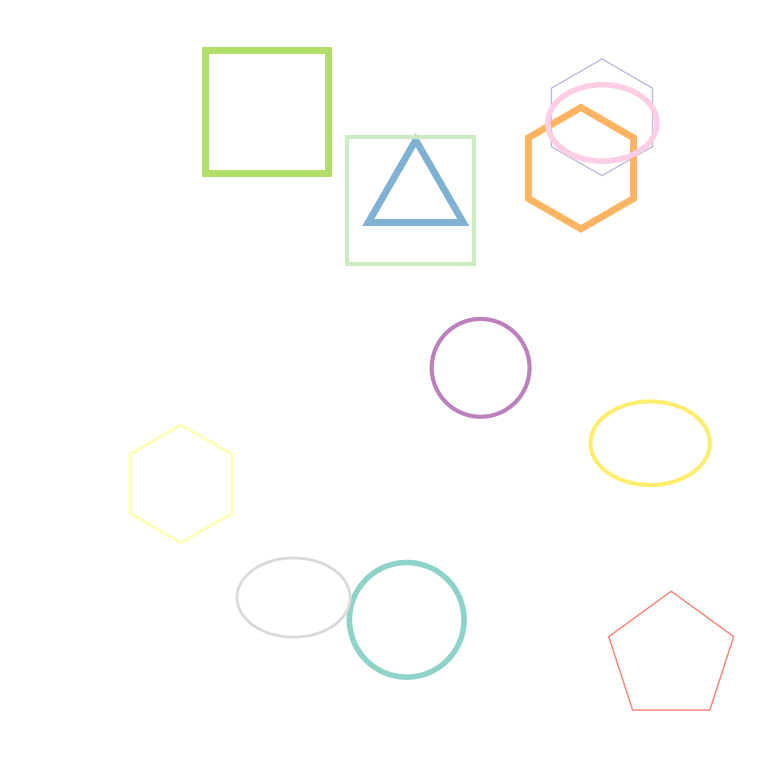[{"shape": "circle", "thickness": 2, "radius": 0.37, "center": [0.528, 0.195]}, {"shape": "hexagon", "thickness": 1, "radius": 0.38, "center": [0.235, 0.372]}, {"shape": "hexagon", "thickness": 0.5, "radius": 0.38, "center": [0.782, 0.848]}, {"shape": "pentagon", "thickness": 0.5, "radius": 0.43, "center": [0.872, 0.147]}, {"shape": "triangle", "thickness": 2.5, "radius": 0.36, "center": [0.54, 0.747]}, {"shape": "hexagon", "thickness": 2.5, "radius": 0.39, "center": [0.754, 0.782]}, {"shape": "square", "thickness": 2.5, "radius": 0.4, "center": [0.346, 0.856]}, {"shape": "oval", "thickness": 2, "radius": 0.35, "center": [0.782, 0.84]}, {"shape": "oval", "thickness": 1, "radius": 0.37, "center": [0.381, 0.224]}, {"shape": "circle", "thickness": 1.5, "radius": 0.32, "center": [0.624, 0.522]}, {"shape": "square", "thickness": 1.5, "radius": 0.41, "center": [0.533, 0.74]}, {"shape": "oval", "thickness": 1.5, "radius": 0.39, "center": [0.844, 0.424]}]